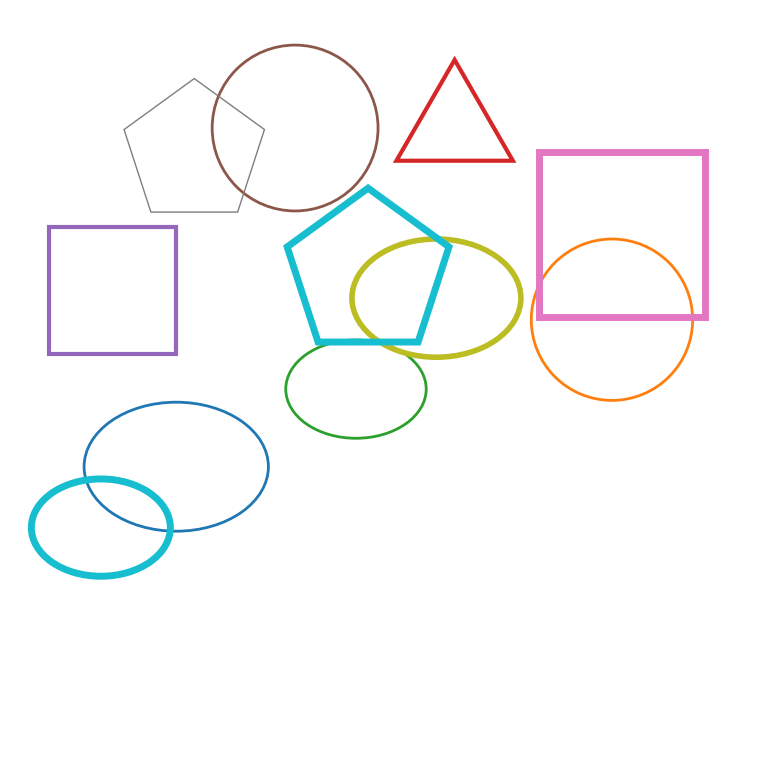[{"shape": "oval", "thickness": 1, "radius": 0.6, "center": [0.229, 0.394]}, {"shape": "circle", "thickness": 1, "radius": 0.52, "center": [0.795, 0.585]}, {"shape": "oval", "thickness": 1, "radius": 0.46, "center": [0.462, 0.495]}, {"shape": "triangle", "thickness": 1.5, "radius": 0.44, "center": [0.59, 0.835]}, {"shape": "square", "thickness": 1.5, "radius": 0.41, "center": [0.146, 0.623]}, {"shape": "circle", "thickness": 1, "radius": 0.54, "center": [0.383, 0.834]}, {"shape": "square", "thickness": 2.5, "radius": 0.54, "center": [0.808, 0.696]}, {"shape": "pentagon", "thickness": 0.5, "radius": 0.48, "center": [0.252, 0.802]}, {"shape": "oval", "thickness": 2, "radius": 0.55, "center": [0.567, 0.613]}, {"shape": "oval", "thickness": 2.5, "radius": 0.45, "center": [0.131, 0.315]}, {"shape": "pentagon", "thickness": 2.5, "radius": 0.55, "center": [0.478, 0.645]}]